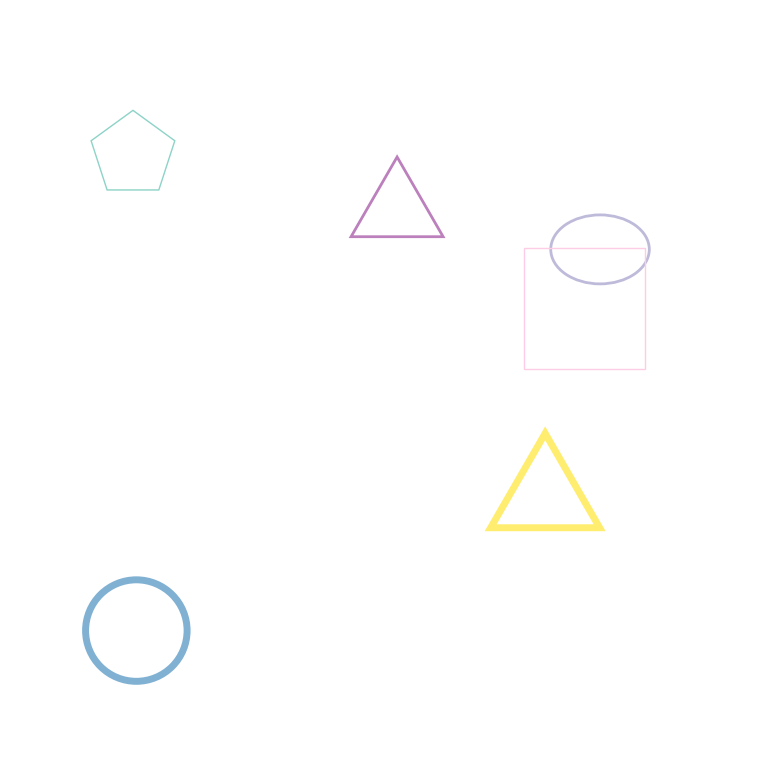[{"shape": "pentagon", "thickness": 0.5, "radius": 0.29, "center": [0.173, 0.8]}, {"shape": "oval", "thickness": 1, "radius": 0.32, "center": [0.779, 0.676]}, {"shape": "circle", "thickness": 2.5, "radius": 0.33, "center": [0.177, 0.181]}, {"shape": "square", "thickness": 0.5, "radius": 0.39, "center": [0.76, 0.6]}, {"shape": "triangle", "thickness": 1, "radius": 0.35, "center": [0.516, 0.727]}, {"shape": "triangle", "thickness": 2.5, "radius": 0.41, "center": [0.708, 0.355]}]